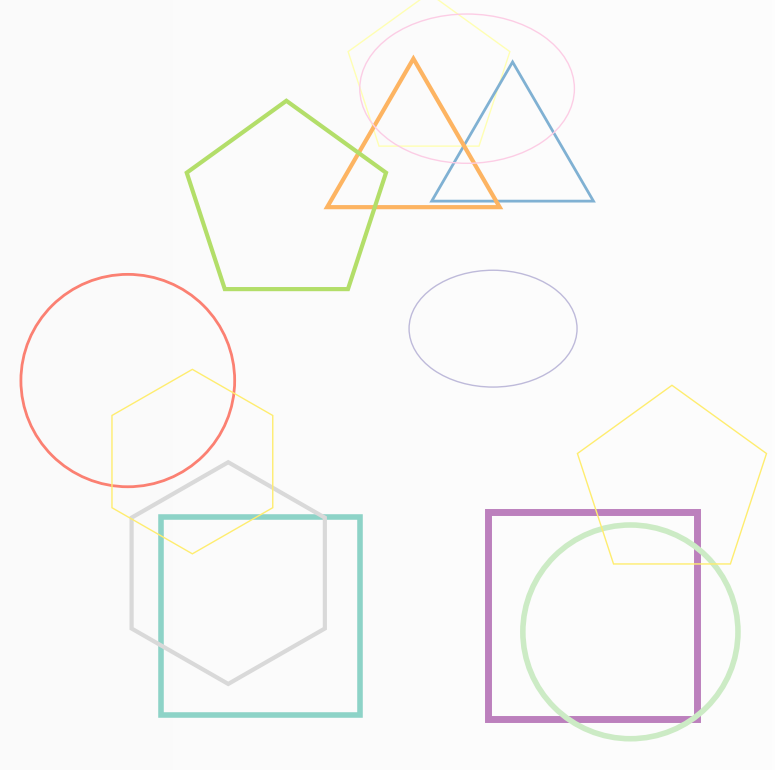[{"shape": "square", "thickness": 2, "radius": 0.64, "center": [0.336, 0.2]}, {"shape": "pentagon", "thickness": 0.5, "radius": 0.55, "center": [0.554, 0.899]}, {"shape": "oval", "thickness": 0.5, "radius": 0.54, "center": [0.636, 0.573]}, {"shape": "circle", "thickness": 1, "radius": 0.69, "center": [0.165, 0.506]}, {"shape": "triangle", "thickness": 1, "radius": 0.6, "center": [0.661, 0.799]}, {"shape": "triangle", "thickness": 1.5, "radius": 0.64, "center": [0.533, 0.795]}, {"shape": "pentagon", "thickness": 1.5, "radius": 0.68, "center": [0.37, 0.734]}, {"shape": "oval", "thickness": 0.5, "radius": 0.69, "center": [0.603, 0.885]}, {"shape": "hexagon", "thickness": 1.5, "radius": 0.72, "center": [0.294, 0.256]}, {"shape": "square", "thickness": 2.5, "radius": 0.67, "center": [0.765, 0.2]}, {"shape": "circle", "thickness": 2, "radius": 0.69, "center": [0.813, 0.179]}, {"shape": "hexagon", "thickness": 0.5, "radius": 0.6, "center": [0.248, 0.401]}, {"shape": "pentagon", "thickness": 0.5, "radius": 0.64, "center": [0.867, 0.371]}]